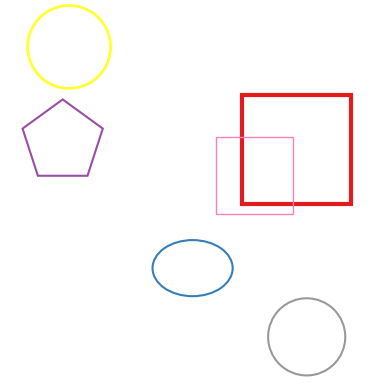[{"shape": "square", "thickness": 3, "radius": 0.71, "center": [0.77, 0.611]}, {"shape": "oval", "thickness": 1.5, "radius": 0.52, "center": [0.5, 0.304]}, {"shape": "pentagon", "thickness": 1.5, "radius": 0.55, "center": [0.163, 0.632]}, {"shape": "circle", "thickness": 2, "radius": 0.54, "center": [0.18, 0.878]}, {"shape": "square", "thickness": 1, "radius": 0.5, "center": [0.661, 0.544]}, {"shape": "circle", "thickness": 1.5, "radius": 0.5, "center": [0.797, 0.125]}]